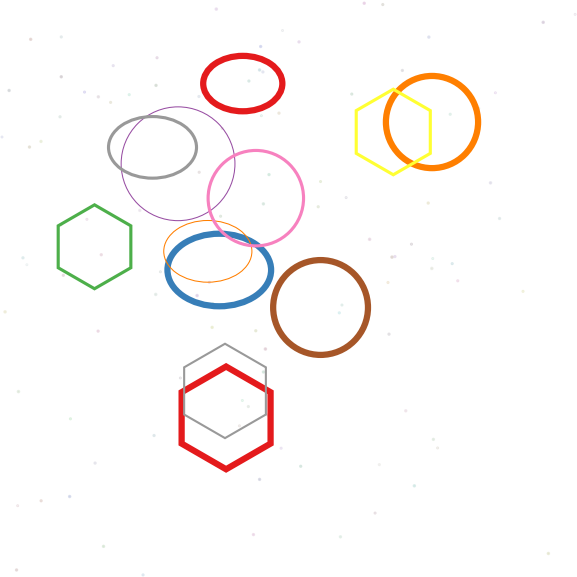[{"shape": "oval", "thickness": 3, "radius": 0.34, "center": [0.42, 0.854]}, {"shape": "hexagon", "thickness": 3, "radius": 0.44, "center": [0.392, 0.276]}, {"shape": "oval", "thickness": 3, "radius": 0.45, "center": [0.38, 0.532]}, {"shape": "hexagon", "thickness": 1.5, "radius": 0.36, "center": [0.164, 0.572]}, {"shape": "circle", "thickness": 0.5, "radius": 0.49, "center": [0.308, 0.716]}, {"shape": "oval", "thickness": 0.5, "radius": 0.38, "center": [0.36, 0.564]}, {"shape": "circle", "thickness": 3, "radius": 0.4, "center": [0.748, 0.788]}, {"shape": "hexagon", "thickness": 1.5, "radius": 0.37, "center": [0.681, 0.771]}, {"shape": "circle", "thickness": 3, "radius": 0.41, "center": [0.555, 0.467]}, {"shape": "circle", "thickness": 1.5, "radius": 0.41, "center": [0.443, 0.656]}, {"shape": "oval", "thickness": 1.5, "radius": 0.38, "center": [0.264, 0.744]}, {"shape": "hexagon", "thickness": 1, "radius": 0.41, "center": [0.39, 0.322]}]